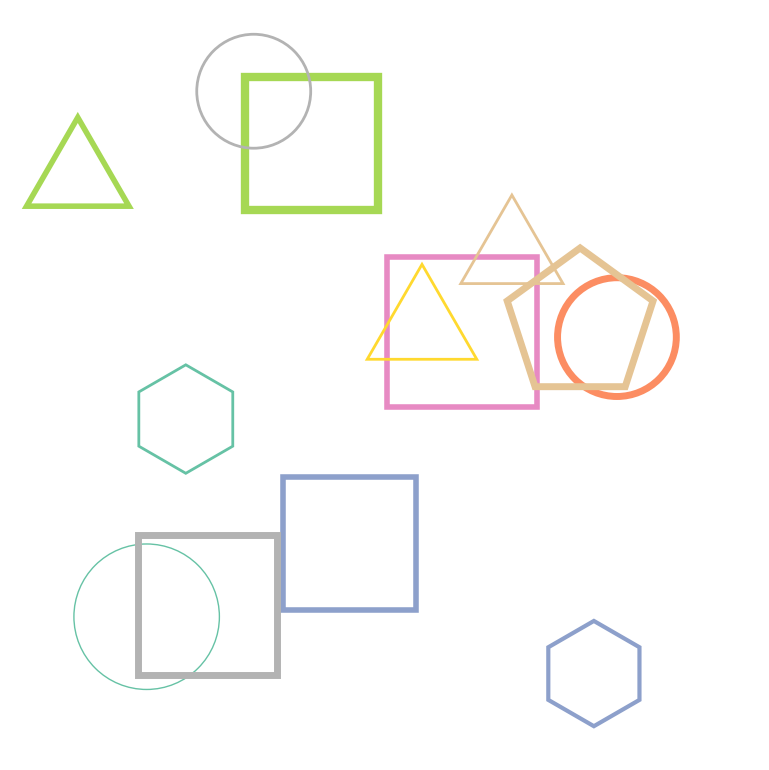[{"shape": "hexagon", "thickness": 1, "radius": 0.35, "center": [0.241, 0.456]}, {"shape": "circle", "thickness": 0.5, "radius": 0.47, "center": [0.19, 0.199]}, {"shape": "circle", "thickness": 2.5, "radius": 0.39, "center": [0.801, 0.562]}, {"shape": "hexagon", "thickness": 1.5, "radius": 0.34, "center": [0.771, 0.125]}, {"shape": "square", "thickness": 2, "radius": 0.43, "center": [0.454, 0.294]}, {"shape": "square", "thickness": 2, "radius": 0.49, "center": [0.6, 0.569]}, {"shape": "triangle", "thickness": 2, "radius": 0.38, "center": [0.101, 0.771]}, {"shape": "square", "thickness": 3, "radius": 0.43, "center": [0.404, 0.813]}, {"shape": "triangle", "thickness": 1, "radius": 0.41, "center": [0.548, 0.574]}, {"shape": "triangle", "thickness": 1, "radius": 0.38, "center": [0.665, 0.67]}, {"shape": "pentagon", "thickness": 2.5, "radius": 0.5, "center": [0.753, 0.578]}, {"shape": "circle", "thickness": 1, "radius": 0.37, "center": [0.33, 0.882]}, {"shape": "square", "thickness": 2.5, "radius": 0.45, "center": [0.269, 0.214]}]